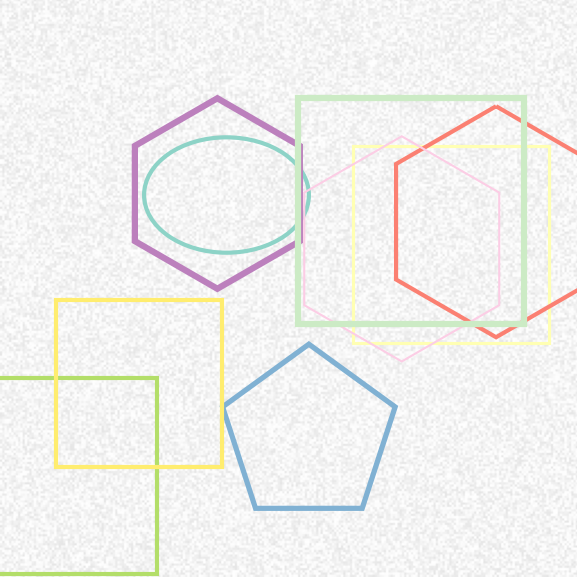[{"shape": "oval", "thickness": 2, "radius": 0.71, "center": [0.392, 0.661]}, {"shape": "square", "thickness": 1.5, "radius": 0.85, "center": [0.781, 0.576]}, {"shape": "hexagon", "thickness": 2, "radius": 1.0, "center": [0.859, 0.615]}, {"shape": "pentagon", "thickness": 2.5, "radius": 0.79, "center": [0.535, 0.246]}, {"shape": "square", "thickness": 2, "radius": 0.85, "center": [0.103, 0.175]}, {"shape": "hexagon", "thickness": 1, "radius": 0.97, "center": [0.696, 0.568]}, {"shape": "hexagon", "thickness": 3, "radius": 0.82, "center": [0.376, 0.664]}, {"shape": "square", "thickness": 3, "radius": 0.98, "center": [0.711, 0.633]}, {"shape": "square", "thickness": 2, "radius": 0.72, "center": [0.241, 0.335]}]